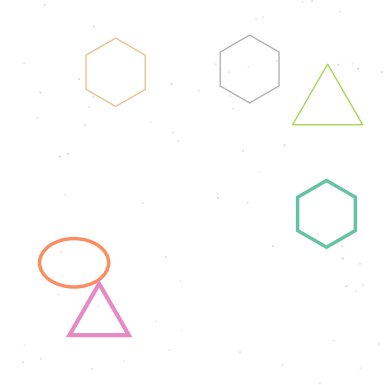[{"shape": "hexagon", "thickness": 2.5, "radius": 0.43, "center": [0.848, 0.444]}, {"shape": "oval", "thickness": 2.5, "radius": 0.45, "center": [0.192, 0.317]}, {"shape": "triangle", "thickness": 3, "radius": 0.45, "center": [0.257, 0.174]}, {"shape": "triangle", "thickness": 1, "radius": 0.53, "center": [0.851, 0.729]}, {"shape": "hexagon", "thickness": 1, "radius": 0.44, "center": [0.3, 0.812]}, {"shape": "hexagon", "thickness": 1, "radius": 0.44, "center": [0.648, 0.821]}]